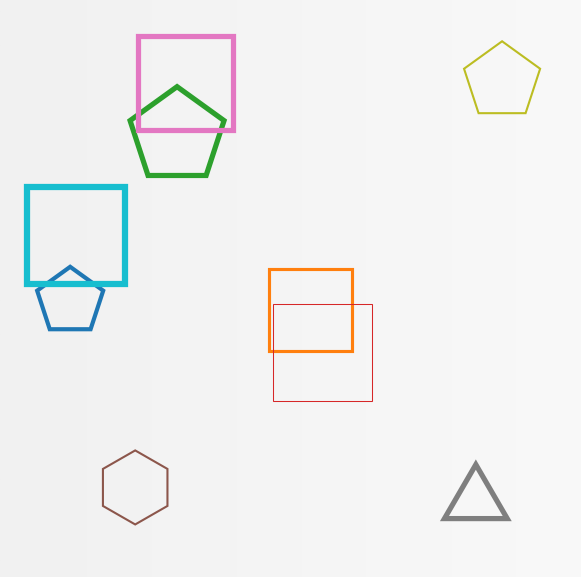[{"shape": "pentagon", "thickness": 2, "radius": 0.3, "center": [0.121, 0.477]}, {"shape": "square", "thickness": 1.5, "radius": 0.35, "center": [0.534, 0.463]}, {"shape": "pentagon", "thickness": 2.5, "radius": 0.43, "center": [0.305, 0.764]}, {"shape": "square", "thickness": 0.5, "radius": 0.42, "center": [0.555, 0.389]}, {"shape": "hexagon", "thickness": 1, "radius": 0.32, "center": [0.233, 0.155]}, {"shape": "square", "thickness": 2.5, "radius": 0.41, "center": [0.319, 0.855]}, {"shape": "triangle", "thickness": 2.5, "radius": 0.31, "center": [0.819, 0.132]}, {"shape": "pentagon", "thickness": 1, "radius": 0.34, "center": [0.864, 0.859]}, {"shape": "square", "thickness": 3, "radius": 0.42, "center": [0.131, 0.591]}]